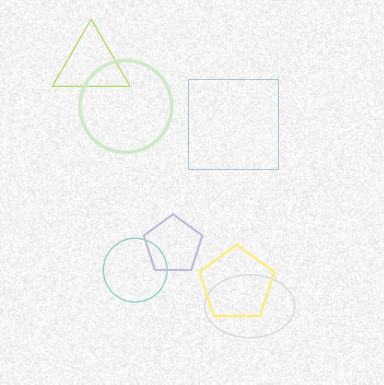[{"shape": "circle", "thickness": 1, "radius": 0.41, "center": [0.351, 0.298]}, {"shape": "pentagon", "thickness": 1.5, "radius": 0.4, "center": [0.449, 0.363]}, {"shape": "square", "thickness": 0.5, "radius": 0.58, "center": [0.606, 0.678]}, {"shape": "triangle", "thickness": 1, "radius": 0.58, "center": [0.237, 0.834]}, {"shape": "oval", "thickness": 1, "radius": 0.58, "center": [0.649, 0.205]}, {"shape": "circle", "thickness": 2.5, "radius": 0.6, "center": [0.327, 0.723]}, {"shape": "pentagon", "thickness": 1.5, "radius": 0.51, "center": [0.615, 0.262]}]